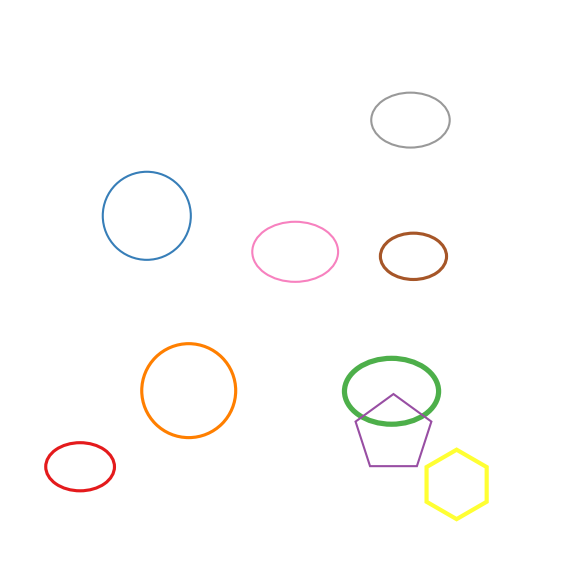[{"shape": "oval", "thickness": 1.5, "radius": 0.3, "center": [0.139, 0.191]}, {"shape": "circle", "thickness": 1, "radius": 0.38, "center": [0.254, 0.625]}, {"shape": "oval", "thickness": 2.5, "radius": 0.41, "center": [0.678, 0.322]}, {"shape": "pentagon", "thickness": 1, "radius": 0.35, "center": [0.681, 0.248]}, {"shape": "circle", "thickness": 1.5, "radius": 0.41, "center": [0.327, 0.323]}, {"shape": "hexagon", "thickness": 2, "radius": 0.3, "center": [0.791, 0.16]}, {"shape": "oval", "thickness": 1.5, "radius": 0.29, "center": [0.716, 0.555]}, {"shape": "oval", "thickness": 1, "radius": 0.37, "center": [0.511, 0.563]}, {"shape": "oval", "thickness": 1, "radius": 0.34, "center": [0.711, 0.791]}]